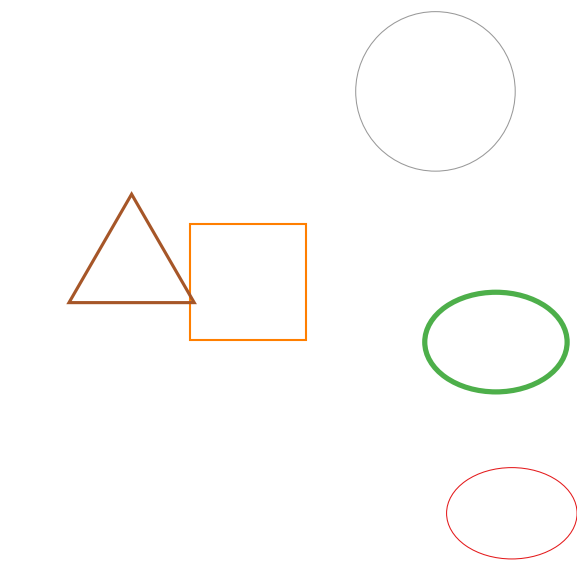[{"shape": "oval", "thickness": 0.5, "radius": 0.56, "center": [0.886, 0.11]}, {"shape": "oval", "thickness": 2.5, "radius": 0.62, "center": [0.859, 0.407]}, {"shape": "square", "thickness": 1, "radius": 0.5, "center": [0.429, 0.511]}, {"shape": "triangle", "thickness": 1.5, "radius": 0.63, "center": [0.228, 0.538]}, {"shape": "circle", "thickness": 0.5, "radius": 0.69, "center": [0.754, 0.841]}]